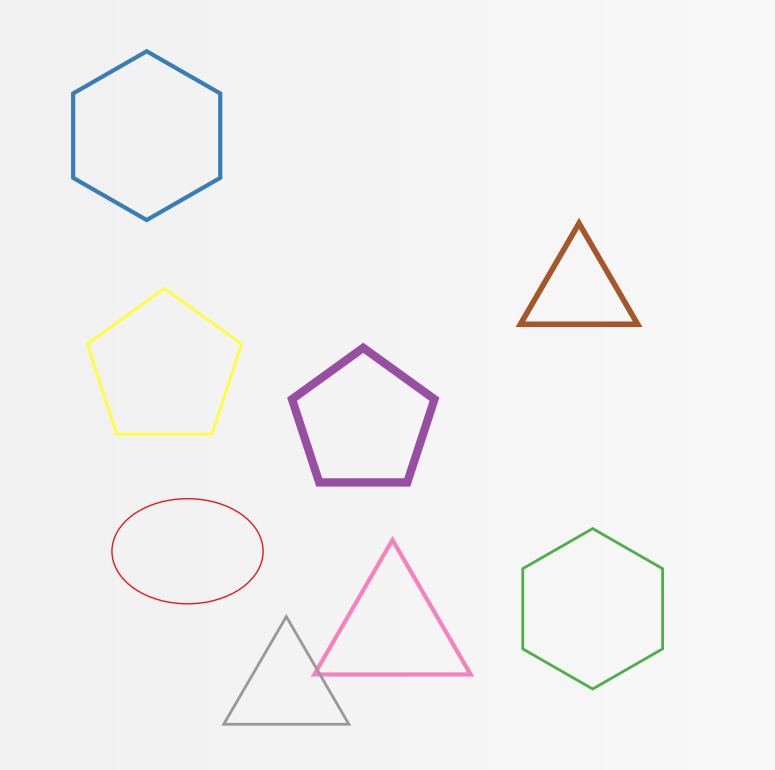[{"shape": "oval", "thickness": 0.5, "radius": 0.49, "center": [0.242, 0.284]}, {"shape": "hexagon", "thickness": 1.5, "radius": 0.55, "center": [0.189, 0.824]}, {"shape": "hexagon", "thickness": 1, "radius": 0.52, "center": [0.765, 0.209]}, {"shape": "pentagon", "thickness": 3, "radius": 0.48, "center": [0.469, 0.452]}, {"shape": "pentagon", "thickness": 1, "radius": 0.52, "center": [0.212, 0.521]}, {"shape": "triangle", "thickness": 2, "radius": 0.44, "center": [0.747, 0.623]}, {"shape": "triangle", "thickness": 1.5, "radius": 0.58, "center": [0.506, 0.182]}, {"shape": "triangle", "thickness": 1, "radius": 0.47, "center": [0.369, 0.106]}]